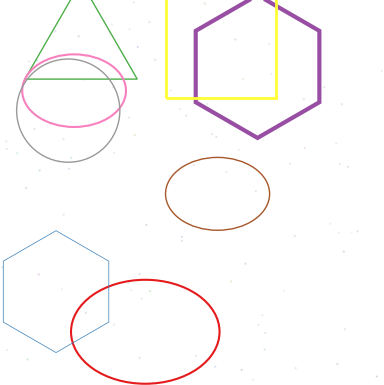[{"shape": "oval", "thickness": 1.5, "radius": 0.96, "center": [0.377, 0.138]}, {"shape": "hexagon", "thickness": 0.5, "radius": 0.79, "center": [0.146, 0.243]}, {"shape": "triangle", "thickness": 1, "radius": 0.84, "center": [0.21, 0.879]}, {"shape": "hexagon", "thickness": 3, "radius": 0.93, "center": [0.669, 0.827]}, {"shape": "square", "thickness": 2, "radius": 0.71, "center": [0.574, 0.887]}, {"shape": "oval", "thickness": 1, "radius": 0.68, "center": [0.565, 0.497]}, {"shape": "oval", "thickness": 1.5, "radius": 0.67, "center": [0.192, 0.764]}, {"shape": "circle", "thickness": 1, "radius": 0.67, "center": [0.177, 0.713]}]